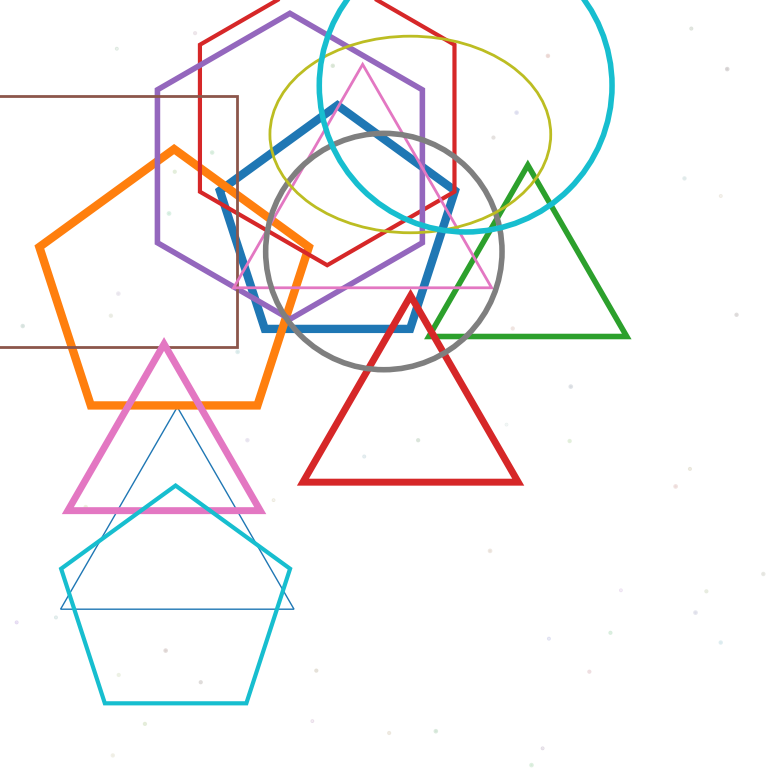[{"shape": "triangle", "thickness": 0.5, "radius": 0.88, "center": [0.23, 0.296]}, {"shape": "pentagon", "thickness": 3, "radius": 0.8, "center": [0.438, 0.703]}, {"shape": "pentagon", "thickness": 3, "radius": 0.92, "center": [0.226, 0.622]}, {"shape": "triangle", "thickness": 2, "radius": 0.74, "center": [0.685, 0.637]}, {"shape": "triangle", "thickness": 2.5, "radius": 0.81, "center": [0.533, 0.455]}, {"shape": "hexagon", "thickness": 1.5, "radius": 0.95, "center": [0.425, 0.846]}, {"shape": "hexagon", "thickness": 2, "radius": 0.99, "center": [0.376, 0.784]}, {"shape": "square", "thickness": 1, "radius": 0.81, "center": [0.146, 0.712]}, {"shape": "triangle", "thickness": 1, "radius": 0.97, "center": [0.471, 0.723]}, {"shape": "triangle", "thickness": 2.5, "radius": 0.72, "center": [0.213, 0.409]}, {"shape": "circle", "thickness": 2, "radius": 0.77, "center": [0.499, 0.673]}, {"shape": "oval", "thickness": 1, "radius": 0.91, "center": [0.533, 0.825]}, {"shape": "circle", "thickness": 2, "radius": 0.95, "center": [0.605, 0.889]}, {"shape": "pentagon", "thickness": 1.5, "radius": 0.78, "center": [0.228, 0.213]}]